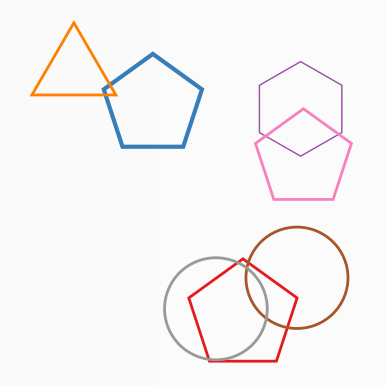[{"shape": "pentagon", "thickness": 2, "radius": 0.73, "center": [0.627, 0.181]}, {"shape": "pentagon", "thickness": 3, "radius": 0.67, "center": [0.394, 0.727]}, {"shape": "hexagon", "thickness": 1, "radius": 0.61, "center": [0.776, 0.717]}, {"shape": "triangle", "thickness": 2, "radius": 0.63, "center": [0.191, 0.816]}, {"shape": "circle", "thickness": 2, "radius": 0.66, "center": [0.766, 0.278]}, {"shape": "pentagon", "thickness": 2, "radius": 0.65, "center": [0.783, 0.587]}, {"shape": "circle", "thickness": 2, "radius": 0.66, "center": [0.557, 0.198]}]